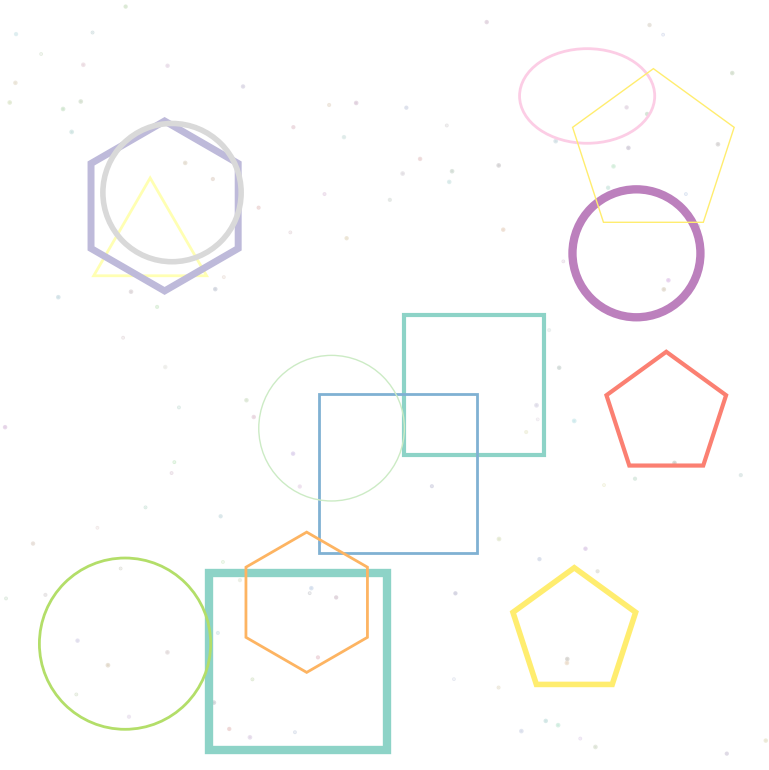[{"shape": "square", "thickness": 1.5, "radius": 0.45, "center": [0.615, 0.5]}, {"shape": "square", "thickness": 3, "radius": 0.58, "center": [0.387, 0.141]}, {"shape": "triangle", "thickness": 1, "radius": 0.42, "center": [0.195, 0.684]}, {"shape": "hexagon", "thickness": 2.5, "radius": 0.55, "center": [0.214, 0.733]}, {"shape": "pentagon", "thickness": 1.5, "radius": 0.41, "center": [0.865, 0.461]}, {"shape": "square", "thickness": 1, "radius": 0.51, "center": [0.517, 0.385]}, {"shape": "hexagon", "thickness": 1, "radius": 0.46, "center": [0.398, 0.218]}, {"shape": "circle", "thickness": 1, "radius": 0.56, "center": [0.162, 0.164]}, {"shape": "oval", "thickness": 1, "radius": 0.44, "center": [0.763, 0.875]}, {"shape": "circle", "thickness": 2, "radius": 0.45, "center": [0.223, 0.75]}, {"shape": "circle", "thickness": 3, "radius": 0.42, "center": [0.827, 0.671]}, {"shape": "circle", "thickness": 0.5, "radius": 0.47, "center": [0.431, 0.444]}, {"shape": "pentagon", "thickness": 0.5, "radius": 0.55, "center": [0.849, 0.801]}, {"shape": "pentagon", "thickness": 2, "radius": 0.42, "center": [0.746, 0.179]}]